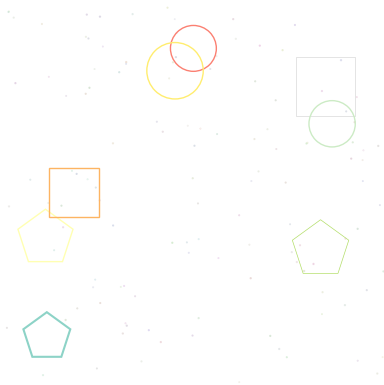[{"shape": "pentagon", "thickness": 1.5, "radius": 0.32, "center": [0.122, 0.125]}, {"shape": "pentagon", "thickness": 1, "radius": 0.38, "center": [0.118, 0.381]}, {"shape": "circle", "thickness": 1, "radius": 0.3, "center": [0.502, 0.874]}, {"shape": "square", "thickness": 1, "radius": 0.32, "center": [0.191, 0.5]}, {"shape": "pentagon", "thickness": 0.5, "radius": 0.39, "center": [0.833, 0.352]}, {"shape": "square", "thickness": 0.5, "radius": 0.38, "center": [0.845, 0.775]}, {"shape": "circle", "thickness": 1, "radius": 0.3, "center": [0.863, 0.678]}, {"shape": "circle", "thickness": 1, "radius": 0.37, "center": [0.455, 0.816]}]